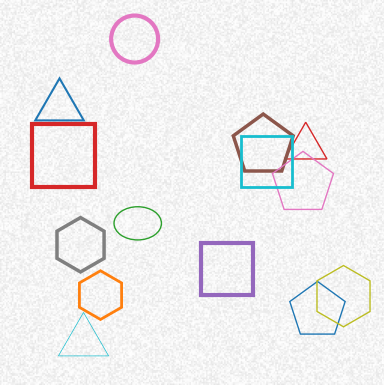[{"shape": "pentagon", "thickness": 1, "radius": 0.38, "center": [0.825, 0.193]}, {"shape": "triangle", "thickness": 1.5, "radius": 0.36, "center": [0.155, 0.724]}, {"shape": "hexagon", "thickness": 2, "radius": 0.32, "center": [0.261, 0.233]}, {"shape": "oval", "thickness": 1, "radius": 0.31, "center": [0.358, 0.42]}, {"shape": "triangle", "thickness": 1, "radius": 0.32, "center": [0.794, 0.619]}, {"shape": "square", "thickness": 3, "radius": 0.41, "center": [0.165, 0.596]}, {"shape": "square", "thickness": 3, "radius": 0.34, "center": [0.591, 0.302]}, {"shape": "pentagon", "thickness": 2.5, "radius": 0.41, "center": [0.684, 0.622]}, {"shape": "circle", "thickness": 3, "radius": 0.31, "center": [0.35, 0.899]}, {"shape": "pentagon", "thickness": 1, "radius": 0.42, "center": [0.787, 0.523]}, {"shape": "hexagon", "thickness": 2.5, "radius": 0.35, "center": [0.209, 0.364]}, {"shape": "hexagon", "thickness": 1, "radius": 0.4, "center": [0.892, 0.231]}, {"shape": "square", "thickness": 2, "radius": 0.33, "center": [0.693, 0.58]}, {"shape": "triangle", "thickness": 0.5, "radius": 0.38, "center": [0.217, 0.113]}]